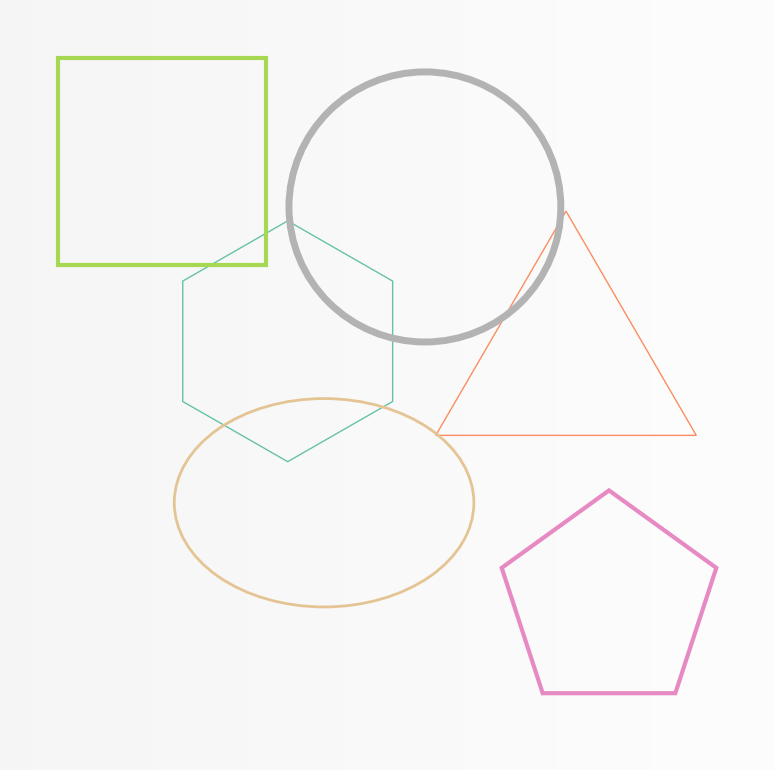[{"shape": "hexagon", "thickness": 0.5, "radius": 0.78, "center": [0.371, 0.557]}, {"shape": "triangle", "thickness": 0.5, "radius": 0.97, "center": [0.73, 0.532]}, {"shape": "pentagon", "thickness": 1.5, "radius": 0.73, "center": [0.786, 0.218]}, {"shape": "square", "thickness": 1.5, "radius": 0.67, "center": [0.209, 0.79]}, {"shape": "oval", "thickness": 1, "radius": 0.97, "center": [0.418, 0.347]}, {"shape": "circle", "thickness": 2.5, "radius": 0.88, "center": [0.548, 0.731]}]